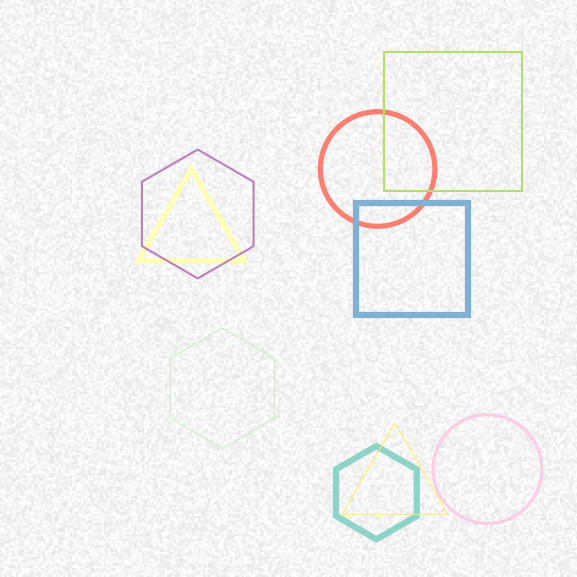[{"shape": "hexagon", "thickness": 3, "radius": 0.4, "center": [0.652, 0.146]}, {"shape": "triangle", "thickness": 2.5, "radius": 0.53, "center": [0.331, 0.6]}, {"shape": "circle", "thickness": 2.5, "radius": 0.5, "center": [0.654, 0.706]}, {"shape": "square", "thickness": 3, "radius": 0.49, "center": [0.713, 0.551]}, {"shape": "square", "thickness": 1, "radius": 0.6, "center": [0.785, 0.789]}, {"shape": "circle", "thickness": 1.5, "radius": 0.47, "center": [0.844, 0.187]}, {"shape": "hexagon", "thickness": 1, "radius": 0.56, "center": [0.342, 0.629]}, {"shape": "hexagon", "thickness": 0.5, "radius": 0.52, "center": [0.385, 0.327]}, {"shape": "triangle", "thickness": 0.5, "radius": 0.53, "center": [0.684, 0.161]}]